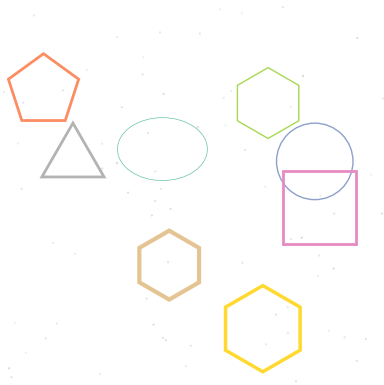[{"shape": "oval", "thickness": 0.5, "radius": 0.58, "center": [0.422, 0.613]}, {"shape": "pentagon", "thickness": 2, "radius": 0.48, "center": [0.113, 0.765]}, {"shape": "circle", "thickness": 1, "radius": 0.5, "center": [0.818, 0.581]}, {"shape": "square", "thickness": 2, "radius": 0.47, "center": [0.829, 0.461]}, {"shape": "hexagon", "thickness": 1, "radius": 0.46, "center": [0.696, 0.732]}, {"shape": "hexagon", "thickness": 2.5, "radius": 0.56, "center": [0.683, 0.146]}, {"shape": "hexagon", "thickness": 3, "radius": 0.45, "center": [0.44, 0.311]}, {"shape": "triangle", "thickness": 2, "radius": 0.47, "center": [0.19, 0.587]}]